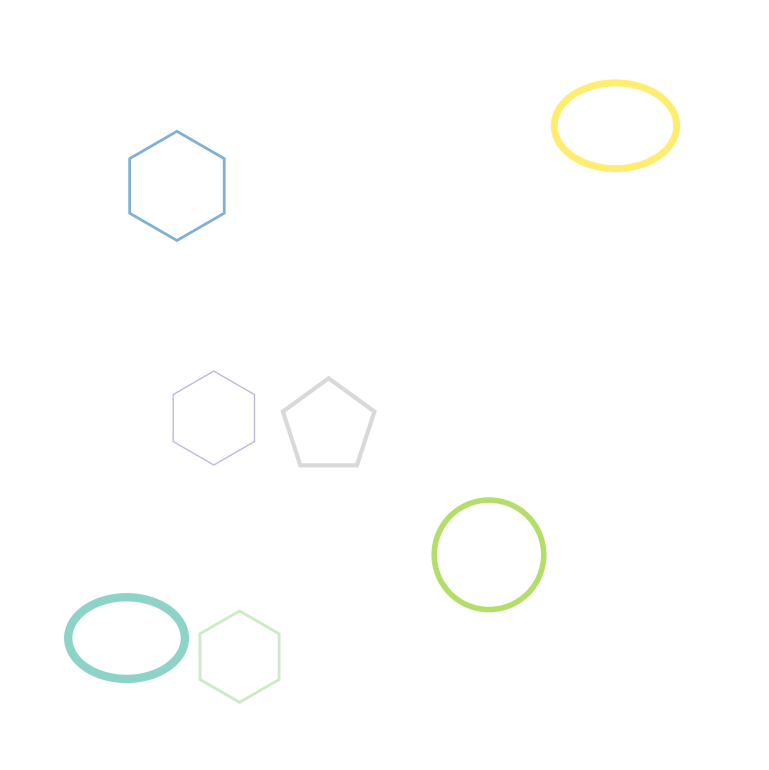[{"shape": "oval", "thickness": 3, "radius": 0.38, "center": [0.164, 0.171]}, {"shape": "hexagon", "thickness": 0.5, "radius": 0.3, "center": [0.278, 0.457]}, {"shape": "hexagon", "thickness": 1, "radius": 0.35, "center": [0.23, 0.759]}, {"shape": "circle", "thickness": 2, "radius": 0.36, "center": [0.635, 0.279]}, {"shape": "pentagon", "thickness": 1.5, "radius": 0.31, "center": [0.427, 0.446]}, {"shape": "hexagon", "thickness": 1, "radius": 0.3, "center": [0.311, 0.147]}, {"shape": "oval", "thickness": 2.5, "radius": 0.4, "center": [0.799, 0.837]}]